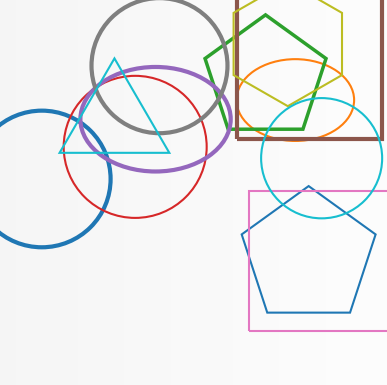[{"shape": "circle", "thickness": 3, "radius": 0.89, "center": [0.108, 0.535]}, {"shape": "pentagon", "thickness": 1.5, "radius": 0.91, "center": [0.797, 0.335]}, {"shape": "oval", "thickness": 1.5, "radius": 0.76, "center": [0.762, 0.74]}, {"shape": "pentagon", "thickness": 2.5, "radius": 0.82, "center": [0.685, 0.797]}, {"shape": "circle", "thickness": 1.5, "radius": 0.92, "center": [0.349, 0.619]}, {"shape": "oval", "thickness": 3, "radius": 0.97, "center": [0.401, 0.69]}, {"shape": "square", "thickness": 3, "radius": 0.93, "center": [0.799, 0.826]}, {"shape": "square", "thickness": 1.5, "radius": 0.91, "center": [0.824, 0.322]}, {"shape": "circle", "thickness": 3, "radius": 0.88, "center": [0.412, 0.829]}, {"shape": "hexagon", "thickness": 1.5, "radius": 0.81, "center": [0.743, 0.886]}, {"shape": "circle", "thickness": 1.5, "radius": 0.78, "center": [0.83, 0.589]}, {"shape": "triangle", "thickness": 1.5, "radius": 0.82, "center": [0.295, 0.685]}]